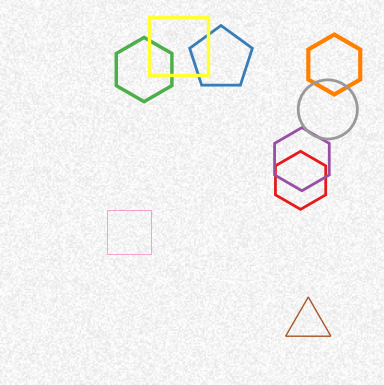[{"shape": "hexagon", "thickness": 2, "radius": 0.38, "center": [0.781, 0.532]}, {"shape": "pentagon", "thickness": 2, "radius": 0.43, "center": [0.574, 0.848]}, {"shape": "hexagon", "thickness": 2.5, "radius": 0.42, "center": [0.374, 0.819]}, {"shape": "hexagon", "thickness": 2, "radius": 0.41, "center": [0.784, 0.587]}, {"shape": "hexagon", "thickness": 3, "radius": 0.39, "center": [0.868, 0.832]}, {"shape": "square", "thickness": 2.5, "radius": 0.38, "center": [0.464, 0.88]}, {"shape": "triangle", "thickness": 1, "radius": 0.34, "center": [0.801, 0.161]}, {"shape": "square", "thickness": 0.5, "radius": 0.29, "center": [0.335, 0.397]}, {"shape": "circle", "thickness": 2, "radius": 0.38, "center": [0.851, 0.716]}]